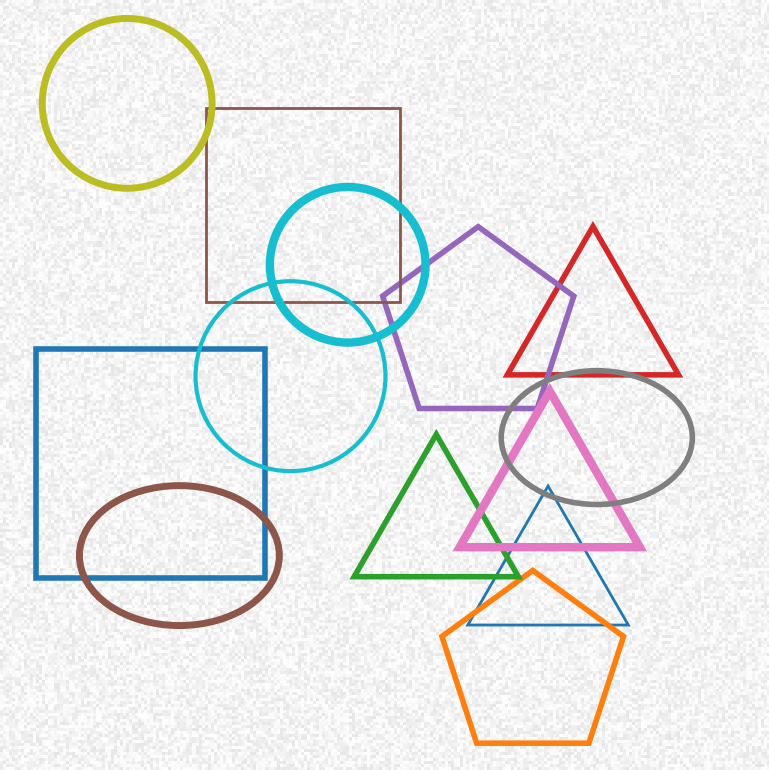[{"shape": "triangle", "thickness": 1, "radius": 0.6, "center": [0.712, 0.248]}, {"shape": "square", "thickness": 2, "radius": 0.74, "center": [0.196, 0.398]}, {"shape": "pentagon", "thickness": 2, "radius": 0.62, "center": [0.692, 0.135]}, {"shape": "triangle", "thickness": 2, "radius": 0.62, "center": [0.567, 0.313]}, {"shape": "triangle", "thickness": 2, "radius": 0.64, "center": [0.77, 0.577]}, {"shape": "pentagon", "thickness": 2, "radius": 0.65, "center": [0.621, 0.575]}, {"shape": "square", "thickness": 1, "radius": 0.63, "center": [0.394, 0.733]}, {"shape": "oval", "thickness": 2.5, "radius": 0.65, "center": [0.233, 0.278]}, {"shape": "triangle", "thickness": 3, "radius": 0.68, "center": [0.714, 0.357]}, {"shape": "oval", "thickness": 2, "radius": 0.62, "center": [0.775, 0.432]}, {"shape": "circle", "thickness": 2.5, "radius": 0.55, "center": [0.165, 0.866]}, {"shape": "circle", "thickness": 1.5, "radius": 0.62, "center": [0.377, 0.511]}, {"shape": "circle", "thickness": 3, "radius": 0.51, "center": [0.452, 0.656]}]